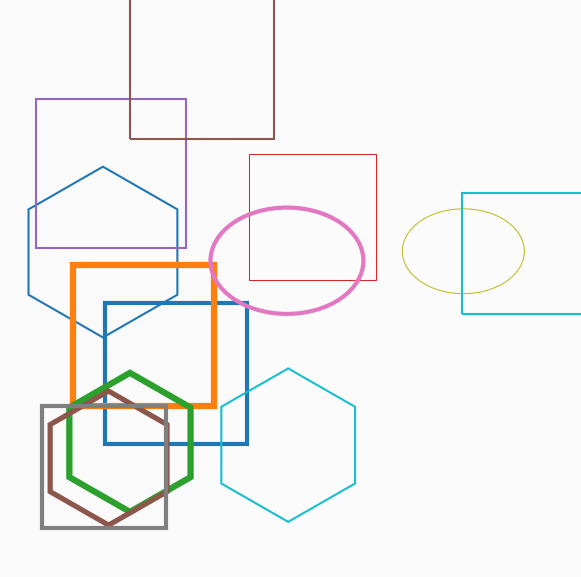[{"shape": "hexagon", "thickness": 1, "radius": 0.74, "center": [0.177, 0.563]}, {"shape": "square", "thickness": 2, "radius": 0.61, "center": [0.303, 0.352]}, {"shape": "square", "thickness": 3, "radius": 0.61, "center": [0.247, 0.418]}, {"shape": "hexagon", "thickness": 3, "radius": 0.6, "center": [0.224, 0.233]}, {"shape": "square", "thickness": 0.5, "radius": 0.55, "center": [0.537, 0.623]}, {"shape": "square", "thickness": 1, "radius": 0.65, "center": [0.192, 0.699]}, {"shape": "square", "thickness": 1, "radius": 0.62, "center": [0.348, 0.883]}, {"shape": "hexagon", "thickness": 2.5, "radius": 0.58, "center": [0.187, 0.206]}, {"shape": "oval", "thickness": 2, "radius": 0.66, "center": [0.494, 0.548]}, {"shape": "square", "thickness": 2, "radius": 0.53, "center": [0.179, 0.19]}, {"shape": "oval", "thickness": 0.5, "radius": 0.52, "center": [0.797, 0.564]}, {"shape": "hexagon", "thickness": 1, "radius": 0.66, "center": [0.496, 0.228]}, {"shape": "square", "thickness": 1, "radius": 0.52, "center": [0.899, 0.56]}]